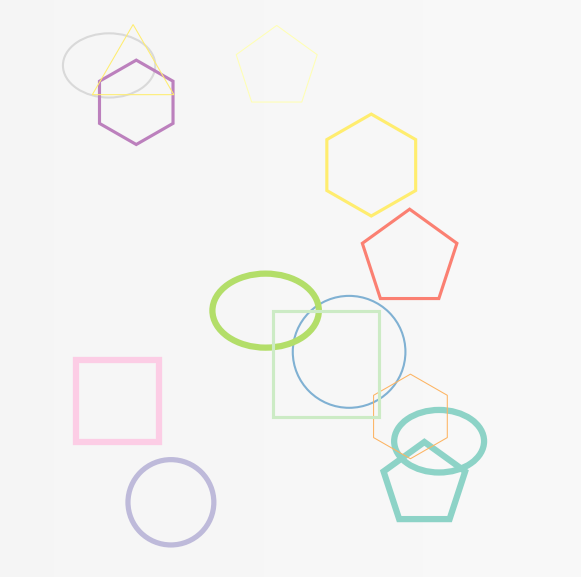[{"shape": "oval", "thickness": 3, "radius": 0.39, "center": [0.755, 0.235]}, {"shape": "pentagon", "thickness": 3, "radius": 0.37, "center": [0.73, 0.16]}, {"shape": "pentagon", "thickness": 0.5, "radius": 0.37, "center": [0.476, 0.882]}, {"shape": "circle", "thickness": 2.5, "radius": 0.37, "center": [0.294, 0.129]}, {"shape": "pentagon", "thickness": 1.5, "radius": 0.43, "center": [0.705, 0.551]}, {"shape": "circle", "thickness": 1, "radius": 0.48, "center": [0.601, 0.39]}, {"shape": "hexagon", "thickness": 0.5, "radius": 0.37, "center": [0.706, 0.278]}, {"shape": "oval", "thickness": 3, "radius": 0.46, "center": [0.457, 0.461]}, {"shape": "square", "thickness": 3, "radius": 0.36, "center": [0.202, 0.305]}, {"shape": "oval", "thickness": 1, "radius": 0.4, "center": [0.188, 0.886]}, {"shape": "hexagon", "thickness": 1.5, "radius": 0.37, "center": [0.234, 0.822]}, {"shape": "square", "thickness": 1.5, "radius": 0.46, "center": [0.561, 0.369]}, {"shape": "triangle", "thickness": 0.5, "radius": 0.4, "center": [0.229, 0.876]}, {"shape": "hexagon", "thickness": 1.5, "radius": 0.44, "center": [0.639, 0.713]}]